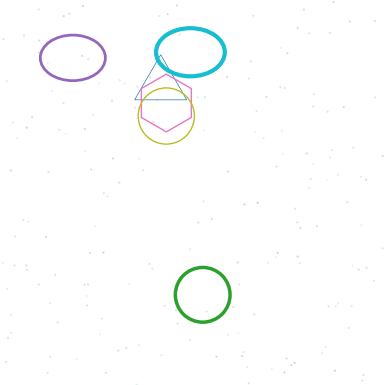[{"shape": "triangle", "thickness": 0.5, "radius": 0.39, "center": [0.417, 0.78]}, {"shape": "circle", "thickness": 2.5, "radius": 0.36, "center": [0.526, 0.234]}, {"shape": "oval", "thickness": 2, "radius": 0.42, "center": [0.189, 0.85]}, {"shape": "hexagon", "thickness": 1, "radius": 0.37, "center": [0.432, 0.732]}, {"shape": "circle", "thickness": 1, "radius": 0.37, "center": [0.432, 0.699]}, {"shape": "oval", "thickness": 3, "radius": 0.45, "center": [0.495, 0.864]}]